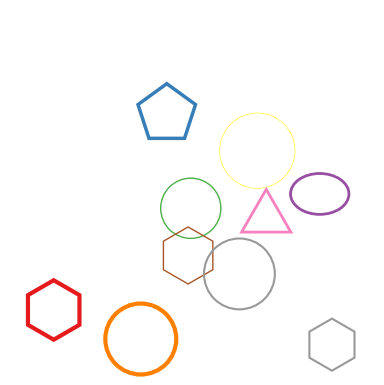[{"shape": "hexagon", "thickness": 3, "radius": 0.39, "center": [0.139, 0.195]}, {"shape": "pentagon", "thickness": 2.5, "radius": 0.39, "center": [0.433, 0.704]}, {"shape": "circle", "thickness": 1, "radius": 0.39, "center": [0.496, 0.459]}, {"shape": "oval", "thickness": 2, "radius": 0.38, "center": [0.83, 0.496]}, {"shape": "circle", "thickness": 3, "radius": 0.46, "center": [0.366, 0.119]}, {"shape": "circle", "thickness": 0.5, "radius": 0.49, "center": [0.668, 0.609]}, {"shape": "hexagon", "thickness": 1, "radius": 0.37, "center": [0.489, 0.336]}, {"shape": "triangle", "thickness": 2, "radius": 0.37, "center": [0.691, 0.434]}, {"shape": "circle", "thickness": 1.5, "radius": 0.46, "center": [0.622, 0.289]}, {"shape": "hexagon", "thickness": 1.5, "radius": 0.34, "center": [0.862, 0.105]}]